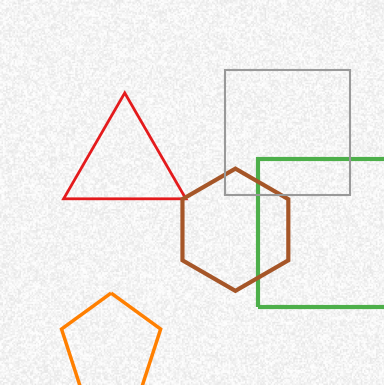[{"shape": "triangle", "thickness": 2, "radius": 0.92, "center": [0.324, 0.575]}, {"shape": "square", "thickness": 3, "radius": 0.96, "center": [0.862, 0.394]}, {"shape": "pentagon", "thickness": 2.5, "radius": 0.68, "center": [0.289, 0.103]}, {"shape": "hexagon", "thickness": 3, "radius": 0.79, "center": [0.611, 0.403]}, {"shape": "square", "thickness": 1.5, "radius": 0.81, "center": [0.746, 0.656]}]